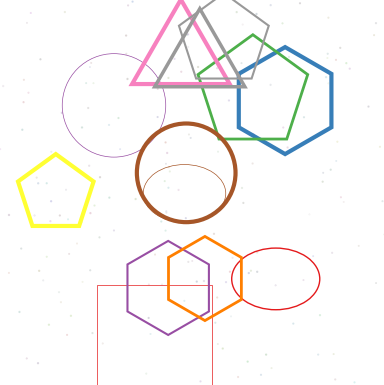[{"shape": "oval", "thickness": 1, "radius": 0.57, "center": [0.716, 0.276]}, {"shape": "square", "thickness": 0.5, "radius": 0.75, "center": [0.402, 0.111]}, {"shape": "hexagon", "thickness": 3, "radius": 0.69, "center": [0.741, 0.739]}, {"shape": "pentagon", "thickness": 2, "radius": 0.75, "center": [0.657, 0.76]}, {"shape": "circle", "thickness": 0.5, "radius": 0.67, "center": [0.296, 0.726]}, {"shape": "hexagon", "thickness": 1.5, "radius": 0.61, "center": [0.437, 0.252]}, {"shape": "hexagon", "thickness": 2, "radius": 0.55, "center": [0.532, 0.277]}, {"shape": "pentagon", "thickness": 3, "radius": 0.52, "center": [0.145, 0.497]}, {"shape": "oval", "thickness": 0.5, "radius": 0.54, "center": [0.479, 0.498]}, {"shape": "circle", "thickness": 3, "radius": 0.64, "center": [0.484, 0.551]}, {"shape": "triangle", "thickness": 3, "radius": 0.73, "center": [0.47, 0.855]}, {"shape": "pentagon", "thickness": 1.5, "radius": 0.61, "center": [0.581, 0.895]}, {"shape": "triangle", "thickness": 2.5, "radius": 0.68, "center": [0.519, 0.842]}]